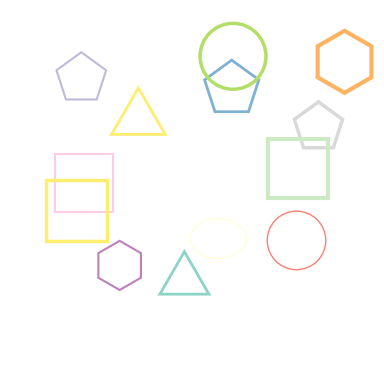[{"shape": "triangle", "thickness": 2, "radius": 0.37, "center": [0.479, 0.273]}, {"shape": "oval", "thickness": 0.5, "radius": 0.37, "center": [0.567, 0.38]}, {"shape": "pentagon", "thickness": 1.5, "radius": 0.34, "center": [0.211, 0.796]}, {"shape": "circle", "thickness": 1, "radius": 0.38, "center": [0.77, 0.376]}, {"shape": "pentagon", "thickness": 2, "radius": 0.37, "center": [0.602, 0.77]}, {"shape": "hexagon", "thickness": 3, "radius": 0.4, "center": [0.895, 0.839]}, {"shape": "circle", "thickness": 2.5, "radius": 0.43, "center": [0.605, 0.854]}, {"shape": "square", "thickness": 1.5, "radius": 0.38, "center": [0.219, 0.526]}, {"shape": "pentagon", "thickness": 2.5, "radius": 0.33, "center": [0.827, 0.669]}, {"shape": "hexagon", "thickness": 1.5, "radius": 0.32, "center": [0.311, 0.311]}, {"shape": "square", "thickness": 3, "radius": 0.39, "center": [0.774, 0.561]}, {"shape": "square", "thickness": 2.5, "radius": 0.4, "center": [0.199, 0.453]}, {"shape": "triangle", "thickness": 2, "radius": 0.4, "center": [0.359, 0.691]}]